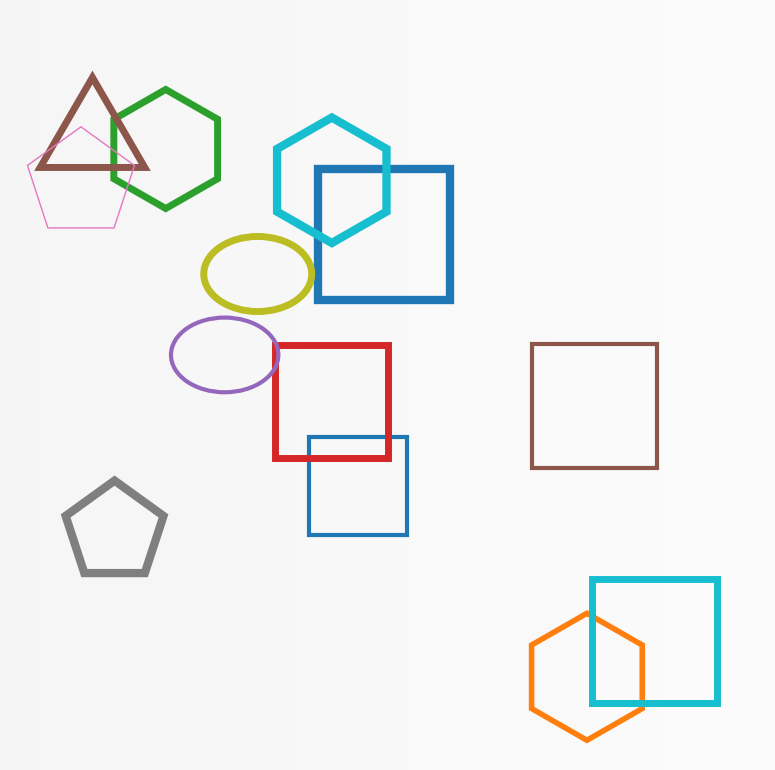[{"shape": "square", "thickness": 3, "radius": 0.43, "center": [0.496, 0.695]}, {"shape": "square", "thickness": 1.5, "radius": 0.32, "center": [0.462, 0.369]}, {"shape": "hexagon", "thickness": 2, "radius": 0.41, "center": [0.757, 0.121]}, {"shape": "hexagon", "thickness": 2.5, "radius": 0.39, "center": [0.214, 0.806]}, {"shape": "square", "thickness": 2.5, "radius": 0.37, "center": [0.428, 0.479]}, {"shape": "oval", "thickness": 1.5, "radius": 0.35, "center": [0.29, 0.539]}, {"shape": "triangle", "thickness": 2.5, "radius": 0.39, "center": [0.119, 0.821]}, {"shape": "square", "thickness": 1.5, "radius": 0.4, "center": [0.767, 0.473]}, {"shape": "pentagon", "thickness": 0.5, "radius": 0.36, "center": [0.104, 0.763]}, {"shape": "pentagon", "thickness": 3, "radius": 0.33, "center": [0.148, 0.309]}, {"shape": "oval", "thickness": 2.5, "radius": 0.35, "center": [0.333, 0.644]}, {"shape": "hexagon", "thickness": 3, "radius": 0.41, "center": [0.428, 0.766]}, {"shape": "square", "thickness": 2.5, "radius": 0.4, "center": [0.844, 0.168]}]